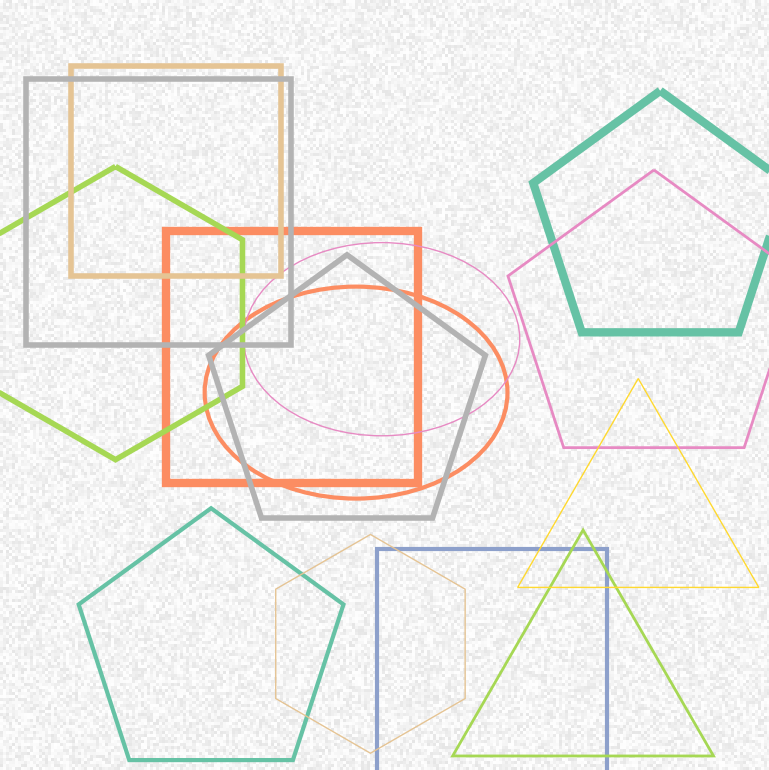[{"shape": "pentagon", "thickness": 1.5, "radius": 0.9, "center": [0.274, 0.159]}, {"shape": "pentagon", "thickness": 3, "radius": 0.87, "center": [0.857, 0.709]}, {"shape": "oval", "thickness": 1.5, "radius": 0.98, "center": [0.462, 0.49]}, {"shape": "square", "thickness": 3, "radius": 0.82, "center": [0.379, 0.536]}, {"shape": "square", "thickness": 1.5, "radius": 0.75, "center": [0.639, 0.138]}, {"shape": "oval", "thickness": 0.5, "radius": 0.9, "center": [0.496, 0.559]}, {"shape": "pentagon", "thickness": 1, "radius": 1.0, "center": [0.849, 0.58]}, {"shape": "triangle", "thickness": 1, "radius": 0.98, "center": [0.757, 0.116]}, {"shape": "hexagon", "thickness": 2, "radius": 0.95, "center": [0.15, 0.593]}, {"shape": "triangle", "thickness": 0.5, "radius": 0.9, "center": [0.829, 0.328]}, {"shape": "square", "thickness": 2, "radius": 0.68, "center": [0.228, 0.777]}, {"shape": "hexagon", "thickness": 0.5, "radius": 0.71, "center": [0.481, 0.164]}, {"shape": "pentagon", "thickness": 2, "radius": 0.94, "center": [0.451, 0.48]}, {"shape": "square", "thickness": 2, "radius": 0.86, "center": [0.206, 0.725]}]